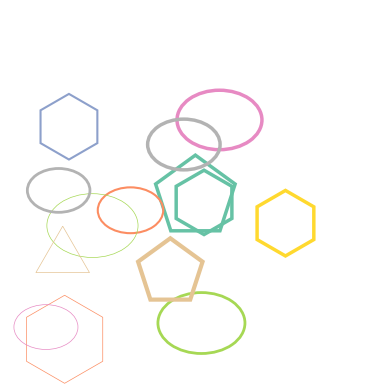[{"shape": "hexagon", "thickness": 2.5, "radius": 0.42, "center": [0.53, 0.474]}, {"shape": "pentagon", "thickness": 2.5, "radius": 0.54, "center": [0.507, 0.488]}, {"shape": "hexagon", "thickness": 0.5, "radius": 0.57, "center": [0.168, 0.119]}, {"shape": "oval", "thickness": 1.5, "radius": 0.43, "center": [0.339, 0.454]}, {"shape": "hexagon", "thickness": 1.5, "radius": 0.43, "center": [0.179, 0.671]}, {"shape": "oval", "thickness": 2.5, "radius": 0.55, "center": [0.57, 0.688]}, {"shape": "oval", "thickness": 0.5, "radius": 0.42, "center": [0.119, 0.15]}, {"shape": "oval", "thickness": 2, "radius": 0.57, "center": [0.523, 0.161]}, {"shape": "oval", "thickness": 0.5, "radius": 0.59, "center": [0.24, 0.414]}, {"shape": "hexagon", "thickness": 2.5, "radius": 0.43, "center": [0.741, 0.42]}, {"shape": "triangle", "thickness": 0.5, "radius": 0.4, "center": [0.163, 0.332]}, {"shape": "pentagon", "thickness": 3, "radius": 0.44, "center": [0.442, 0.293]}, {"shape": "oval", "thickness": 2.5, "radius": 0.47, "center": [0.478, 0.625]}, {"shape": "oval", "thickness": 2, "radius": 0.41, "center": [0.152, 0.505]}]